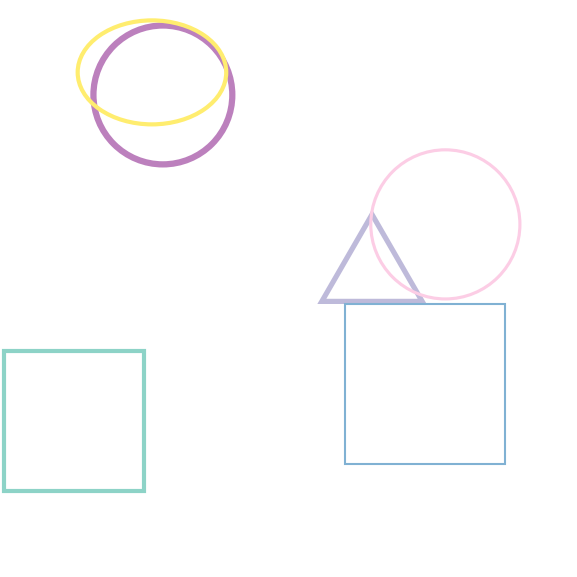[{"shape": "square", "thickness": 2, "radius": 0.6, "center": [0.128, 0.27]}, {"shape": "triangle", "thickness": 2.5, "radius": 0.5, "center": [0.644, 0.527]}, {"shape": "square", "thickness": 1, "radius": 0.69, "center": [0.736, 0.334]}, {"shape": "circle", "thickness": 1.5, "radius": 0.65, "center": [0.771, 0.611]}, {"shape": "circle", "thickness": 3, "radius": 0.6, "center": [0.282, 0.835]}, {"shape": "oval", "thickness": 2, "radius": 0.64, "center": [0.263, 0.874]}]